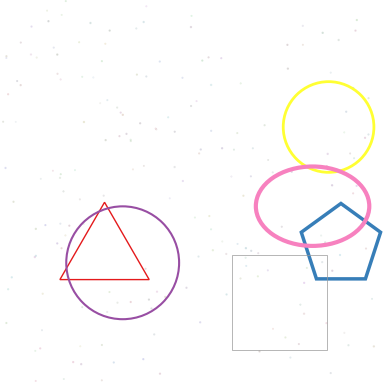[{"shape": "triangle", "thickness": 1, "radius": 0.67, "center": [0.272, 0.341]}, {"shape": "pentagon", "thickness": 2.5, "radius": 0.54, "center": [0.886, 0.363]}, {"shape": "circle", "thickness": 1.5, "radius": 0.73, "center": [0.319, 0.317]}, {"shape": "circle", "thickness": 2, "radius": 0.59, "center": [0.853, 0.67]}, {"shape": "oval", "thickness": 3, "radius": 0.74, "center": [0.812, 0.464]}, {"shape": "square", "thickness": 0.5, "radius": 0.62, "center": [0.726, 0.214]}]